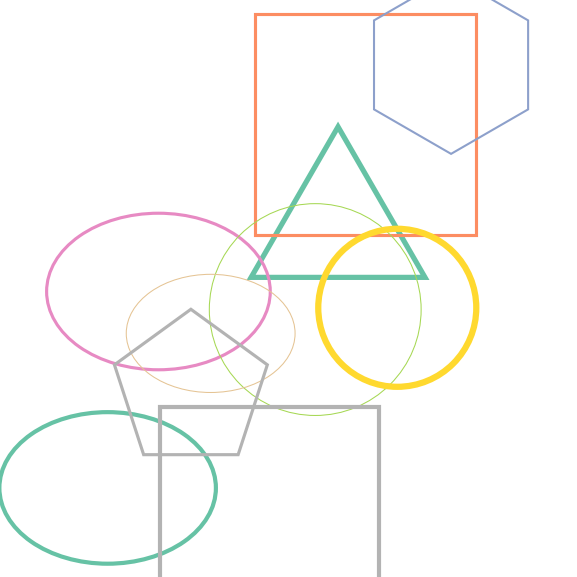[{"shape": "oval", "thickness": 2, "radius": 0.94, "center": [0.186, 0.154]}, {"shape": "triangle", "thickness": 2.5, "radius": 0.87, "center": [0.585, 0.606]}, {"shape": "square", "thickness": 1.5, "radius": 0.96, "center": [0.634, 0.783]}, {"shape": "hexagon", "thickness": 1, "radius": 0.77, "center": [0.781, 0.887]}, {"shape": "oval", "thickness": 1.5, "radius": 0.97, "center": [0.274, 0.494]}, {"shape": "circle", "thickness": 0.5, "radius": 0.92, "center": [0.546, 0.463]}, {"shape": "circle", "thickness": 3, "radius": 0.68, "center": [0.688, 0.466]}, {"shape": "oval", "thickness": 0.5, "radius": 0.73, "center": [0.365, 0.422]}, {"shape": "pentagon", "thickness": 1.5, "radius": 0.7, "center": [0.331, 0.324]}, {"shape": "square", "thickness": 2, "radius": 0.95, "center": [0.466, 0.105]}]